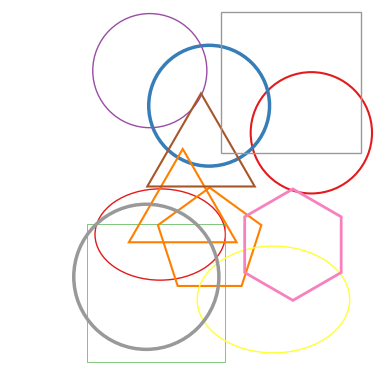[{"shape": "oval", "thickness": 1, "radius": 0.85, "center": [0.416, 0.391]}, {"shape": "circle", "thickness": 1.5, "radius": 0.79, "center": [0.809, 0.655]}, {"shape": "circle", "thickness": 2.5, "radius": 0.78, "center": [0.543, 0.725]}, {"shape": "square", "thickness": 0.5, "radius": 0.9, "center": [0.405, 0.239]}, {"shape": "circle", "thickness": 1, "radius": 0.74, "center": [0.389, 0.817]}, {"shape": "triangle", "thickness": 1.5, "radius": 0.81, "center": [0.475, 0.452]}, {"shape": "pentagon", "thickness": 1.5, "radius": 0.71, "center": [0.545, 0.372]}, {"shape": "oval", "thickness": 1, "radius": 0.99, "center": [0.71, 0.222]}, {"shape": "triangle", "thickness": 1.5, "radius": 0.81, "center": [0.522, 0.596]}, {"shape": "hexagon", "thickness": 2, "radius": 0.72, "center": [0.761, 0.365]}, {"shape": "square", "thickness": 1, "radius": 0.91, "center": [0.755, 0.786]}, {"shape": "circle", "thickness": 2.5, "radius": 0.94, "center": [0.38, 0.281]}]